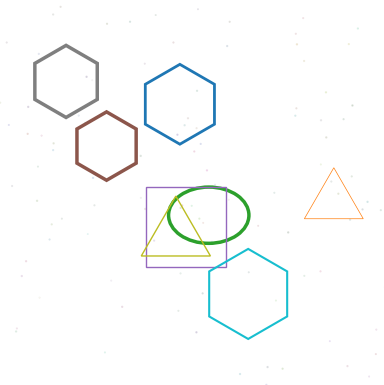[{"shape": "hexagon", "thickness": 2, "radius": 0.52, "center": [0.467, 0.729]}, {"shape": "triangle", "thickness": 0.5, "radius": 0.44, "center": [0.867, 0.476]}, {"shape": "oval", "thickness": 2.5, "radius": 0.52, "center": [0.542, 0.441]}, {"shape": "square", "thickness": 1, "radius": 0.52, "center": [0.483, 0.411]}, {"shape": "hexagon", "thickness": 2.5, "radius": 0.44, "center": [0.277, 0.621]}, {"shape": "hexagon", "thickness": 2.5, "radius": 0.47, "center": [0.172, 0.789]}, {"shape": "triangle", "thickness": 1, "radius": 0.52, "center": [0.457, 0.387]}, {"shape": "hexagon", "thickness": 1.5, "radius": 0.58, "center": [0.645, 0.237]}]